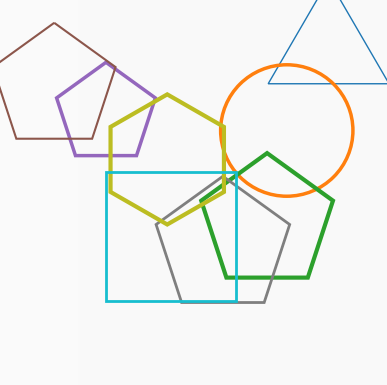[{"shape": "triangle", "thickness": 1, "radius": 0.9, "center": [0.848, 0.873]}, {"shape": "circle", "thickness": 2.5, "radius": 0.85, "center": [0.74, 0.661]}, {"shape": "pentagon", "thickness": 3, "radius": 0.89, "center": [0.689, 0.424]}, {"shape": "pentagon", "thickness": 2.5, "radius": 0.67, "center": [0.274, 0.704]}, {"shape": "pentagon", "thickness": 1.5, "radius": 0.83, "center": [0.14, 0.774]}, {"shape": "pentagon", "thickness": 2, "radius": 0.91, "center": [0.575, 0.361]}, {"shape": "hexagon", "thickness": 3, "radius": 0.84, "center": [0.432, 0.586]}, {"shape": "square", "thickness": 2, "radius": 0.84, "center": [0.442, 0.386]}]